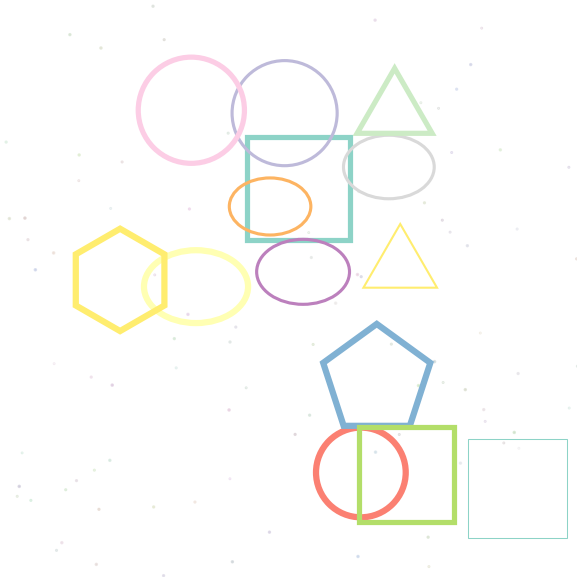[{"shape": "square", "thickness": 2.5, "radius": 0.45, "center": [0.517, 0.673]}, {"shape": "square", "thickness": 0.5, "radius": 0.43, "center": [0.897, 0.153]}, {"shape": "oval", "thickness": 3, "radius": 0.45, "center": [0.339, 0.503]}, {"shape": "circle", "thickness": 1.5, "radius": 0.45, "center": [0.493, 0.803]}, {"shape": "circle", "thickness": 3, "radius": 0.39, "center": [0.625, 0.181]}, {"shape": "pentagon", "thickness": 3, "radius": 0.49, "center": [0.652, 0.341]}, {"shape": "oval", "thickness": 1.5, "radius": 0.35, "center": [0.468, 0.642]}, {"shape": "square", "thickness": 2.5, "radius": 0.41, "center": [0.704, 0.178]}, {"shape": "circle", "thickness": 2.5, "radius": 0.46, "center": [0.331, 0.808]}, {"shape": "oval", "thickness": 1.5, "radius": 0.39, "center": [0.673, 0.71]}, {"shape": "oval", "thickness": 1.5, "radius": 0.4, "center": [0.525, 0.528]}, {"shape": "triangle", "thickness": 2.5, "radius": 0.37, "center": [0.683, 0.806]}, {"shape": "hexagon", "thickness": 3, "radius": 0.44, "center": [0.208, 0.514]}, {"shape": "triangle", "thickness": 1, "radius": 0.37, "center": [0.693, 0.538]}]